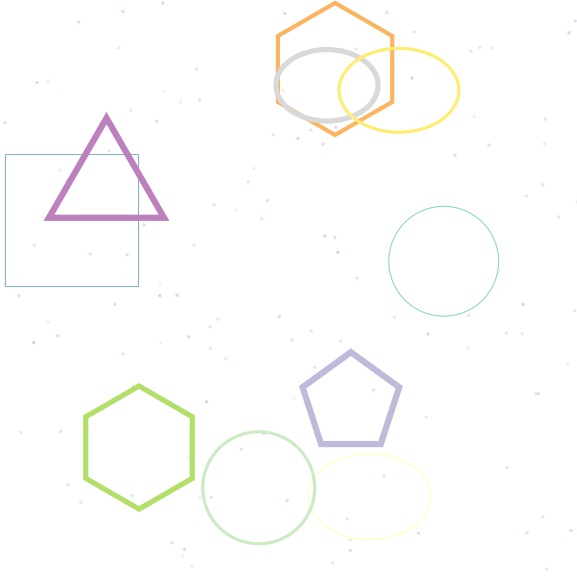[{"shape": "circle", "thickness": 0.5, "radius": 0.48, "center": [0.768, 0.547]}, {"shape": "oval", "thickness": 0.5, "radius": 0.53, "center": [0.64, 0.139]}, {"shape": "pentagon", "thickness": 3, "radius": 0.44, "center": [0.608, 0.301]}, {"shape": "square", "thickness": 0.5, "radius": 0.57, "center": [0.123, 0.618]}, {"shape": "hexagon", "thickness": 2, "radius": 0.57, "center": [0.58, 0.88]}, {"shape": "hexagon", "thickness": 2.5, "radius": 0.53, "center": [0.241, 0.224]}, {"shape": "oval", "thickness": 2.5, "radius": 0.44, "center": [0.566, 0.851]}, {"shape": "triangle", "thickness": 3, "radius": 0.58, "center": [0.184, 0.68]}, {"shape": "circle", "thickness": 1.5, "radius": 0.48, "center": [0.448, 0.154]}, {"shape": "oval", "thickness": 1.5, "radius": 0.52, "center": [0.691, 0.843]}]